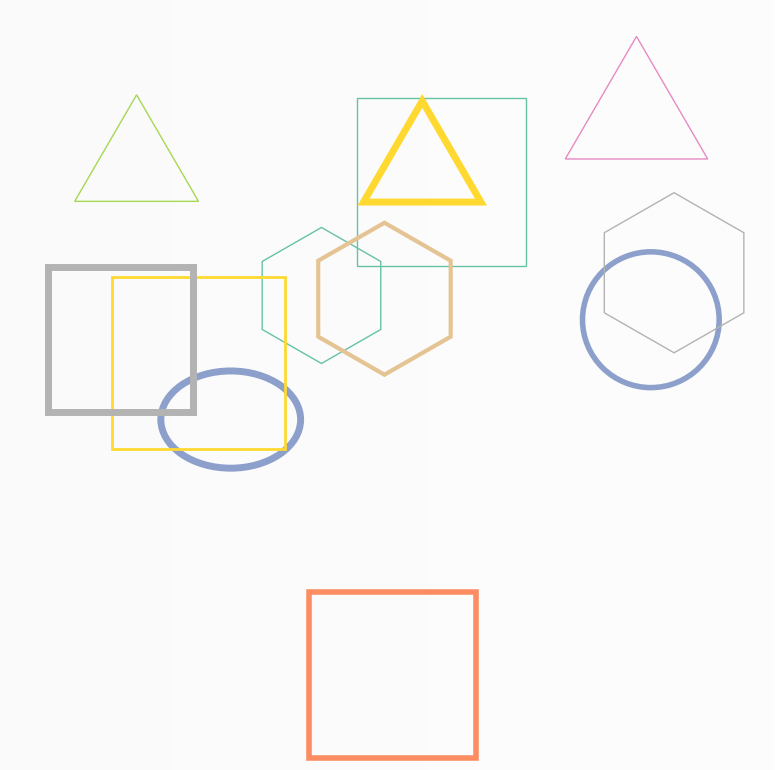[{"shape": "square", "thickness": 0.5, "radius": 0.55, "center": [0.57, 0.764]}, {"shape": "hexagon", "thickness": 0.5, "radius": 0.44, "center": [0.415, 0.616]}, {"shape": "square", "thickness": 2, "radius": 0.54, "center": [0.506, 0.124]}, {"shape": "circle", "thickness": 2, "radius": 0.44, "center": [0.84, 0.585]}, {"shape": "oval", "thickness": 2.5, "radius": 0.45, "center": [0.298, 0.455]}, {"shape": "triangle", "thickness": 0.5, "radius": 0.53, "center": [0.821, 0.847]}, {"shape": "triangle", "thickness": 0.5, "radius": 0.46, "center": [0.176, 0.785]}, {"shape": "triangle", "thickness": 2.5, "radius": 0.44, "center": [0.545, 0.781]}, {"shape": "square", "thickness": 1, "radius": 0.56, "center": [0.256, 0.529]}, {"shape": "hexagon", "thickness": 1.5, "radius": 0.49, "center": [0.496, 0.612]}, {"shape": "square", "thickness": 2.5, "radius": 0.47, "center": [0.155, 0.559]}, {"shape": "hexagon", "thickness": 0.5, "radius": 0.52, "center": [0.87, 0.646]}]